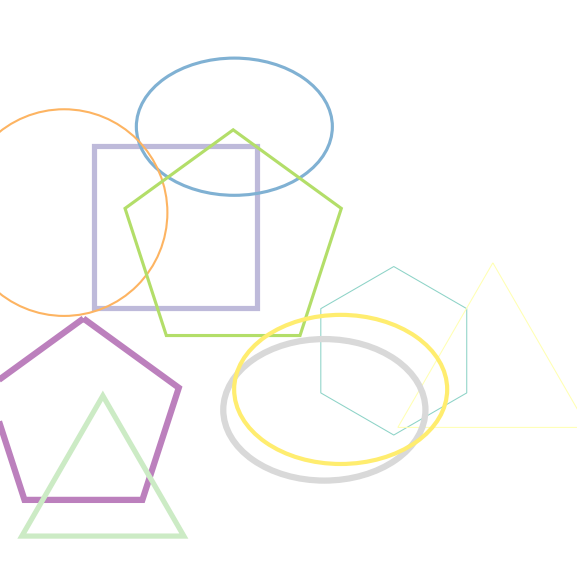[{"shape": "hexagon", "thickness": 0.5, "radius": 0.73, "center": [0.682, 0.392]}, {"shape": "triangle", "thickness": 0.5, "radius": 0.95, "center": [0.853, 0.354]}, {"shape": "square", "thickness": 2.5, "radius": 0.7, "center": [0.303, 0.606]}, {"shape": "oval", "thickness": 1.5, "radius": 0.85, "center": [0.406, 0.78]}, {"shape": "circle", "thickness": 1, "radius": 0.89, "center": [0.111, 0.631]}, {"shape": "pentagon", "thickness": 1.5, "radius": 0.98, "center": [0.404, 0.577]}, {"shape": "oval", "thickness": 3, "radius": 0.88, "center": [0.562, 0.289]}, {"shape": "pentagon", "thickness": 3, "radius": 0.87, "center": [0.144, 0.274]}, {"shape": "triangle", "thickness": 2.5, "radius": 0.81, "center": [0.178, 0.152]}, {"shape": "oval", "thickness": 2, "radius": 0.92, "center": [0.59, 0.325]}]